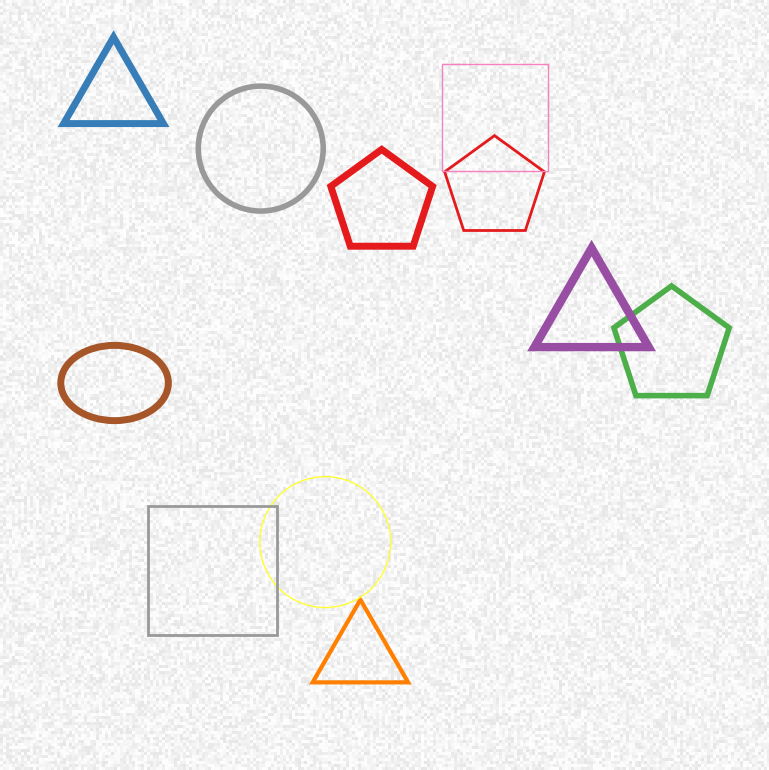[{"shape": "pentagon", "thickness": 1, "radius": 0.34, "center": [0.642, 0.756]}, {"shape": "pentagon", "thickness": 2.5, "radius": 0.35, "center": [0.496, 0.736]}, {"shape": "triangle", "thickness": 2.5, "radius": 0.37, "center": [0.147, 0.877]}, {"shape": "pentagon", "thickness": 2, "radius": 0.39, "center": [0.872, 0.55]}, {"shape": "triangle", "thickness": 3, "radius": 0.43, "center": [0.768, 0.592]}, {"shape": "triangle", "thickness": 1.5, "radius": 0.36, "center": [0.468, 0.15]}, {"shape": "circle", "thickness": 0.5, "radius": 0.42, "center": [0.422, 0.296]}, {"shape": "oval", "thickness": 2.5, "radius": 0.35, "center": [0.149, 0.503]}, {"shape": "square", "thickness": 0.5, "radius": 0.35, "center": [0.643, 0.847]}, {"shape": "square", "thickness": 1, "radius": 0.42, "center": [0.276, 0.26]}, {"shape": "circle", "thickness": 2, "radius": 0.41, "center": [0.339, 0.807]}]